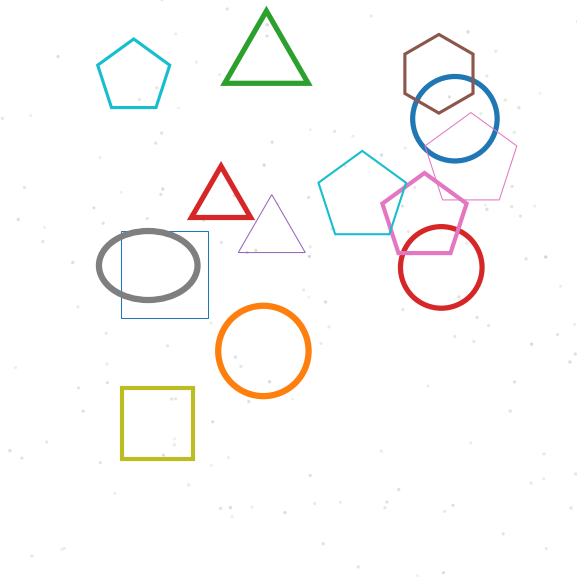[{"shape": "circle", "thickness": 2.5, "radius": 0.37, "center": [0.788, 0.794]}, {"shape": "square", "thickness": 0.5, "radius": 0.38, "center": [0.286, 0.524]}, {"shape": "circle", "thickness": 3, "radius": 0.39, "center": [0.456, 0.391]}, {"shape": "triangle", "thickness": 2.5, "radius": 0.42, "center": [0.461, 0.897]}, {"shape": "triangle", "thickness": 2.5, "radius": 0.3, "center": [0.383, 0.652]}, {"shape": "circle", "thickness": 2.5, "radius": 0.35, "center": [0.764, 0.536]}, {"shape": "triangle", "thickness": 0.5, "radius": 0.33, "center": [0.471, 0.595]}, {"shape": "hexagon", "thickness": 1.5, "radius": 0.34, "center": [0.76, 0.871]}, {"shape": "pentagon", "thickness": 2, "radius": 0.38, "center": [0.735, 0.623]}, {"shape": "pentagon", "thickness": 0.5, "radius": 0.42, "center": [0.815, 0.721]}, {"shape": "oval", "thickness": 3, "radius": 0.43, "center": [0.257, 0.539]}, {"shape": "square", "thickness": 2, "radius": 0.3, "center": [0.273, 0.265]}, {"shape": "pentagon", "thickness": 1.5, "radius": 0.33, "center": [0.232, 0.866]}, {"shape": "pentagon", "thickness": 1, "radius": 0.4, "center": [0.627, 0.658]}]